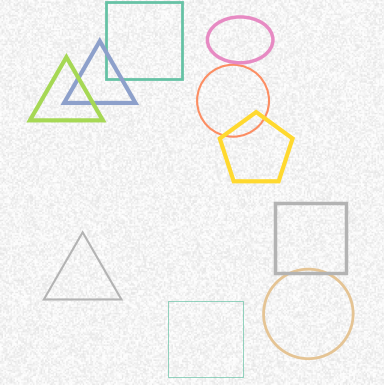[{"shape": "square", "thickness": 2, "radius": 0.5, "center": [0.375, 0.895]}, {"shape": "square", "thickness": 0.5, "radius": 0.49, "center": [0.534, 0.119]}, {"shape": "circle", "thickness": 1.5, "radius": 0.47, "center": [0.605, 0.738]}, {"shape": "triangle", "thickness": 3, "radius": 0.54, "center": [0.259, 0.786]}, {"shape": "oval", "thickness": 2.5, "radius": 0.43, "center": [0.624, 0.896]}, {"shape": "triangle", "thickness": 3, "radius": 0.55, "center": [0.172, 0.742]}, {"shape": "pentagon", "thickness": 3, "radius": 0.5, "center": [0.665, 0.61]}, {"shape": "circle", "thickness": 2, "radius": 0.58, "center": [0.801, 0.185]}, {"shape": "triangle", "thickness": 1.5, "radius": 0.58, "center": [0.215, 0.28]}, {"shape": "square", "thickness": 2.5, "radius": 0.46, "center": [0.807, 0.382]}]